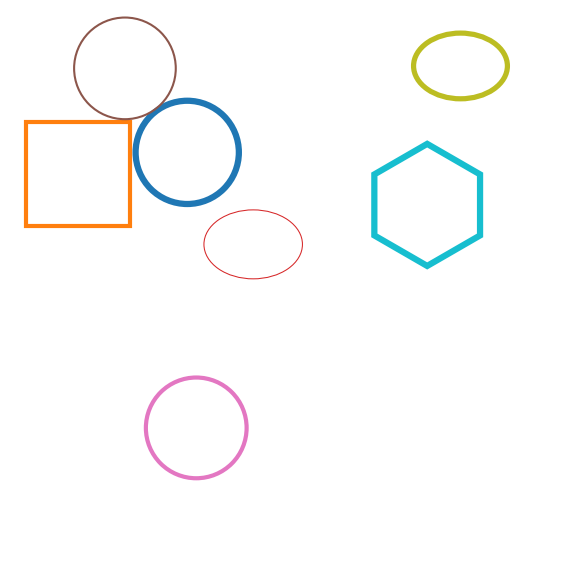[{"shape": "circle", "thickness": 3, "radius": 0.45, "center": [0.324, 0.735]}, {"shape": "square", "thickness": 2, "radius": 0.45, "center": [0.135, 0.698]}, {"shape": "oval", "thickness": 0.5, "radius": 0.43, "center": [0.438, 0.576]}, {"shape": "circle", "thickness": 1, "radius": 0.44, "center": [0.216, 0.881]}, {"shape": "circle", "thickness": 2, "radius": 0.44, "center": [0.34, 0.258]}, {"shape": "oval", "thickness": 2.5, "radius": 0.41, "center": [0.797, 0.885]}, {"shape": "hexagon", "thickness": 3, "radius": 0.53, "center": [0.74, 0.644]}]